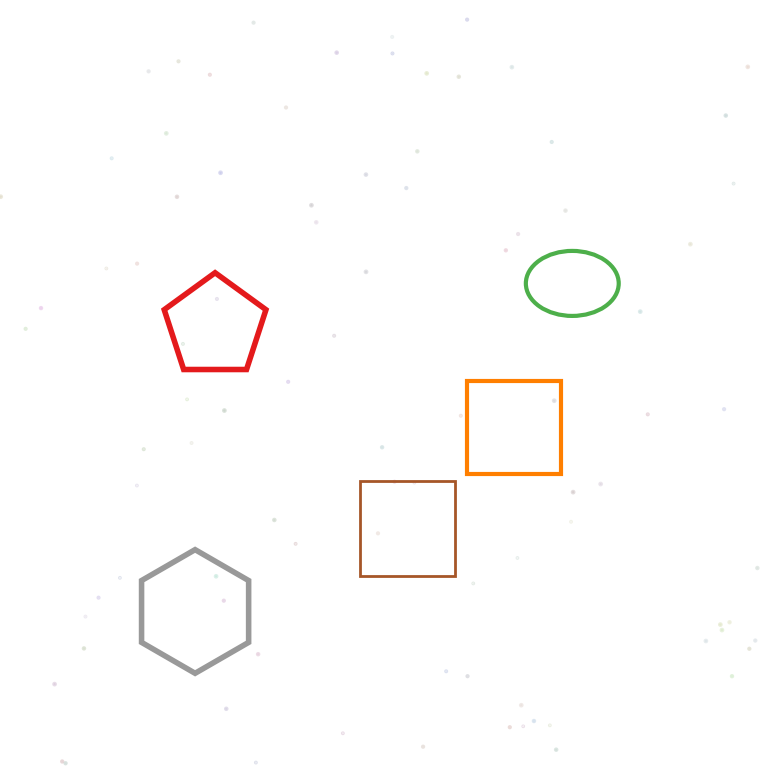[{"shape": "pentagon", "thickness": 2, "radius": 0.35, "center": [0.279, 0.576]}, {"shape": "oval", "thickness": 1.5, "radius": 0.3, "center": [0.743, 0.632]}, {"shape": "square", "thickness": 1.5, "radius": 0.3, "center": [0.668, 0.445]}, {"shape": "square", "thickness": 1, "radius": 0.31, "center": [0.53, 0.314]}, {"shape": "hexagon", "thickness": 2, "radius": 0.4, "center": [0.253, 0.206]}]